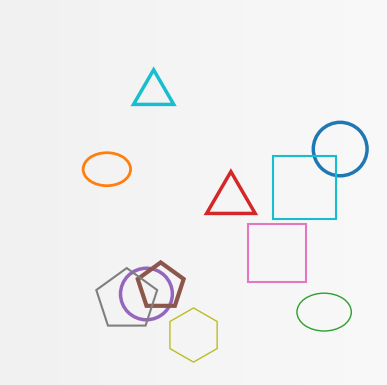[{"shape": "circle", "thickness": 2.5, "radius": 0.35, "center": [0.878, 0.613]}, {"shape": "oval", "thickness": 2, "radius": 0.31, "center": [0.276, 0.56]}, {"shape": "oval", "thickness": 1, "radius": 0.35, "center": [0.836, 0.189]}, {"shape": "triangle", "thickness": 2.5, "radius": 0.36, "center": [0.596, 0.482]}, {"shape": "circle", "thickness": 2.5, "radius": 0.33, "center": [0.378, 0.236]}, {"shape": "pentagon", "thickness": 3, "radius": 0.31, "center": [0.415, 0.256]}, {"shape": "square", "thickness": 1.5, "radius": 0.38, "center": [0.715, 0.342]}, {"shape": "pentagon", "thickness": 1.5, "radius": 0.41, "center": [0.327, 0.221]}, {"shape": "hexagon", "thickness": 1, "radius": 0.35, "center": [0.499, 0.13]}, {"shape": "square", "thickness": 1.5, "radius": 0.41, "center": [0.786, 0.512]}, {"shape": "triangle", "thickness": 2.5, "radius": 0.3, "center": [0.396, 0.759]}]